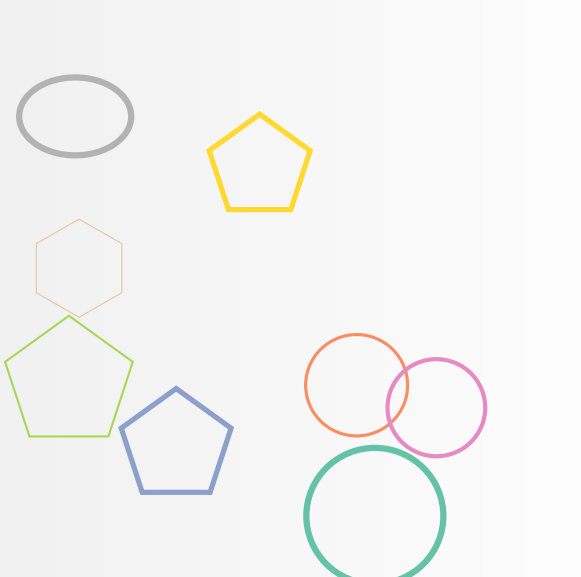[{"shape": "circle", "thickness": 3, "radius": 0.59, "center": [0.645, 0.106]}, {"shape": "circle", "thickness": 1.5, "radius": 0.44, "center": [0.614, 0.332]}, {"shape": "pentagon", "thickness": 2.5, "radius": 0.5, "center": [0.303, 0.227]}, {"shape": "circle", "thickness": 2, "radius": 0.42, "center": [0.751, 0.293]}, {"shape": "pentagon", "thickness": 1, "radius": 0.58, "center": [0.119, 0.337]}, {"shape": "pentagon", "thickness": 2.5, "radius": 0.46, "center": [0.447, 0.71]}, {"shape": "hexagon", "thickness": 0.5, "radius": 0.42, "center": [0.136, 0.535]}, {"shape": "oval", "thickness": 3, "radius": 0.48, "center": [0.129, 0.798]}]